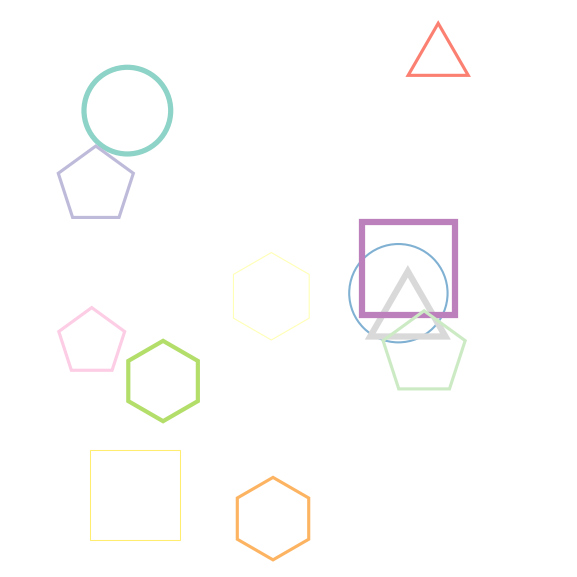[{"shape": "circle", "thickness": 2.5, "radius": 0.38, "center": [0.221, 0.808]}, {"shape": "hexagon", "thickness": 0.5, "radius": 0.38, "center": [0.47, 0.486]}, {"shape": "pentagon", "thickness": 1.5, "radius": 0.34, "center": [0.166, 0.678]}, {"shape": "triangle", "thickness": 1.5, "radius": 0.3, "center": [0.759, 0.899]}, {"shape": "circle", "thickness": 1, "radius": 0.43, "center": [0.69, 0.491]}, {"shape": "hexagon", "thickness": 1.5, "radius": 0.36, "center": [0.473, 0.101]}, {"shape": "hexagon", "thickness": 2, "radius": 0.35, "center": [0.282, 0.339]}, {"shape": "pentagon", "thickness": 1.5, "radius": 0.3, "center": [0.159, 0.406]}, {"shape": "triangle", "thickness": 3, "radius": 0.38, "center": [0.706, 0.454]}, {"shape": "square", "thickness": 3, "radius": 0.4, "center": [0.707, 0.535]}, {"shape": "pentagon", "thickness": 1.5, "radius": 0.37, "center": [0.734, 0.386]}, {"shape": "square", "thickness": 0.5, "radius": 0.39, "center": [0.234, 0.143]}]